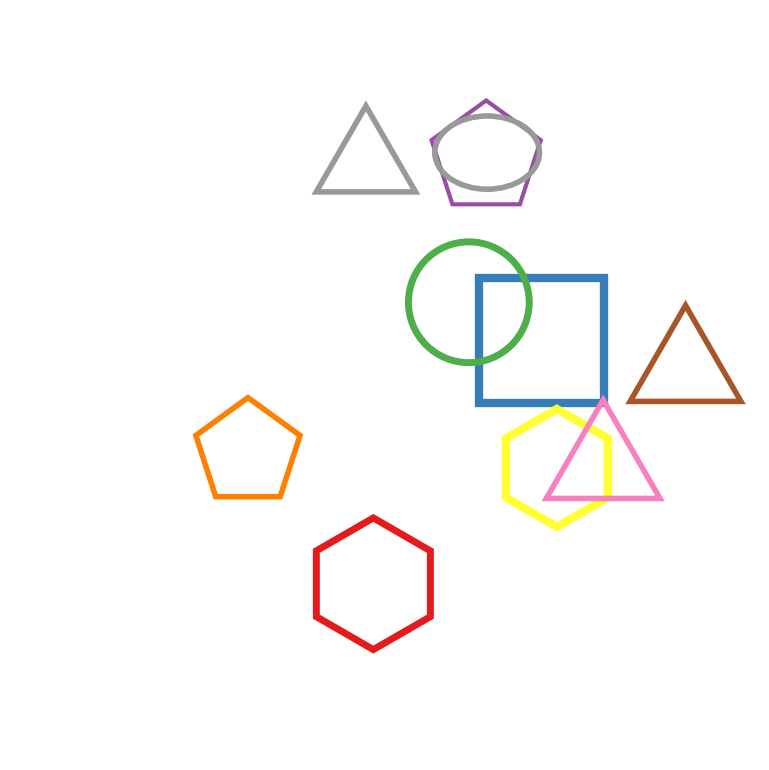[{"shape": "hexagon", "thickness": 2.5, "radius": 0.43, "center": [0.485, 0.242]}, {"shape": "square", "thickness": 3, "radius": 0.41, "center": [0.704, 0.558]}, {"shape": "circle", "thickness": 2.5, "radius": 0.39, "center": [0.609, 0.607]}, {"shape": "pentagon", "thickness": 1.5, "radius": 0.37, "center": [0.631, 0.795]}, {"shape": "pentagon", "thickness": 2, "radius": 0.36, "center": [0.322, 0.412]}, {"shape": "hexagon", "thickness": 3, "radius": 0.38, "center": [0.723, 0.392]}, {"shape": "triangle", "thickness": 2, "radius": 0.42, "center": [0.89, 0.52]}, {"shape": "triangle", "thickness": 2, "radius": 0.43, "center": [0.783, 0.395]}, {"shape": "triangle", "thickness": 2, "radius": 0.37, "center": [0.475, 0.788]}, {"shape": "oval", "thickness": 2, "radius": 0.34, "center": [0.633, 0.802]}]